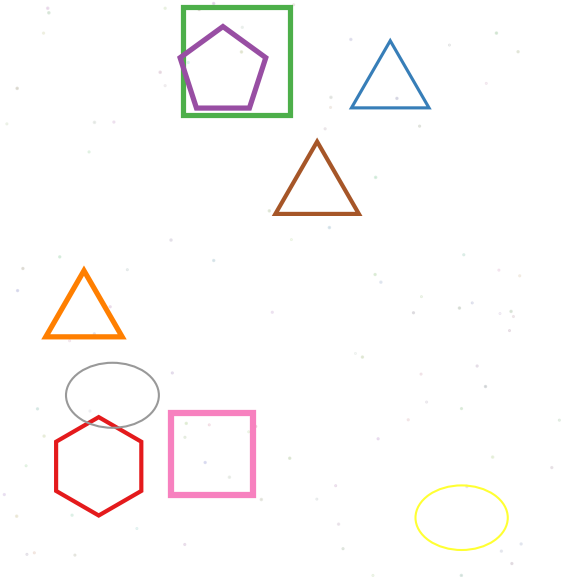[{"shape": "hexagon", "thickness": 2, "radius": 0.43, "center": [0.171, 0.192]}, {"shape": "triangle", "thickness": 1.5, "radius": 0.39, "center": [0.676, 0.851]}, {"shape": "square", "thickness": 2.5, "radius": 0.47, "center": [0.41, 0.893]}, {"shape": "pentagon", "thickness": 2.5, "radius": 0.39, "center": [0.386, 0.875]}, {"shape": "triangle", "thickness": 2.5, "radius": 0.38, "center": [0.145, 0.454]}, {"shape": "oval", "thickness": 1, "radius": 0.4, "center": [0.799, 0.103]}, {"shape": "triangle", "thickness": 2, "radius": 0.42, "center": [0.549, 0.67]}, {"shape": "square", "thickness": 3, "radius": 0.35, "center": [0.368, 0.212]}, {"shape": "oval", "thickness": 1, "radius": 0.4, "center": [0.195, 0.315]}]